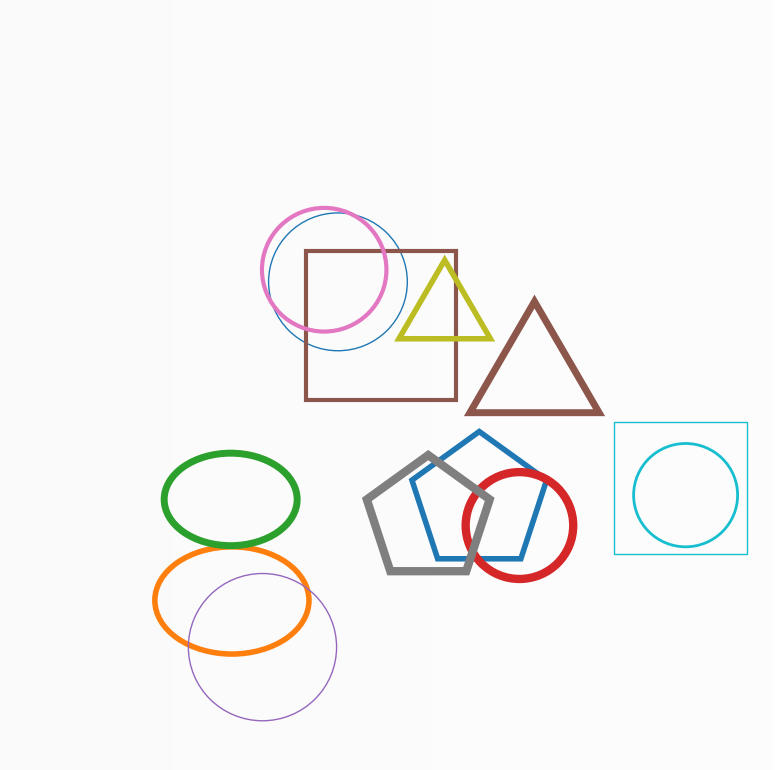[{"shape": "circle", "thickness": 0.5, "radius": 0.45, "center": [0.436, 0.634]}, {"shape": "pentagon", "thickness": 2, "radius": 0.46, "center": [0.618, 0.348]}, {"shape": "oval", "thickness": 2, "radius": 0.5, "center": [0.299, 0.22]}, {"shape": "oval", "thickness": 2.5, "radius": 0.43, "center": [0.298, 0.351]}, {"shape": "circle", "thickness": 3, "radius": 0.35, "center": [0.67, 0.317]}, {"shape": "circle", "thickness": 0.5, "radius": 0.48, "center": [0.339, 0.16]}, {"shape": "triangle", "thickness": 2.5, "radius": 0.48, "center": [0.69, 0.512]}, {"shape": "square", "thickness": 1.5, "radius": 0.49, "center": [0.491, 0.577]}, {"shape": "circle", "thickness": 1.5, "radius": 0.4, "center": [0.418, 0.65]}, {"shape": "pentagon", "thickness": 3, "radius": 0.42, "center": [0.553, 0.326]}, {"shape": "triangle", "thickness": 2, "radius": 0.34, "center": [0.574, 0.594]}, {"shape": "square", "thickness": 0.5, "radius": 0.43, "center": [0.878, 0.367]}, {"shape": "circle", "thickness": 1, "radius": 0.34, "center": [0.885, 0.357]}]